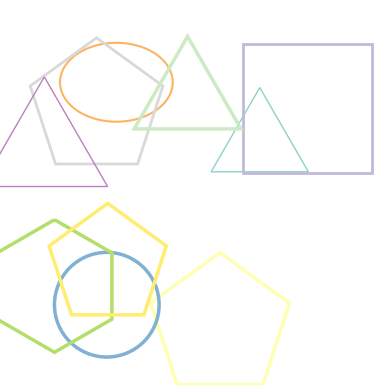[{"shape": "triangle", "thickness": 1, "radius": 0.73, "center": [0.675, 0.627]}, {"shape": "pentagon", "thickness": 2.5, "radius": 0.95, "center": [0.571, 0.154]}, {"shape": "square", "thickness": 2, "radius": 0.84, "center": [0.799, 0.717]}, {"shape": "circle", "thickness": 2.5, "radius": 0.68, "center": [0.277, 0.209]}, {"shape": "oval", "thickness": 1.5, "radius": 0.73, "center": [0.302, 0.786]}, {"shape": "hexagon", "thickness": 2.5, "radius": 0.86, "center": [0.142, 0.257]}, {"shape": "pentagon", "thickness": 2, "radius": 0.91, "center": [0.251, 0.721]}, {"shape": "triangle", "thickness": 1, "radius": 0.95, "center": [0.115, 0.61]}, {"shape": "triangle", "thickness": 2.5, "radius": 0.8, "center": [0.487, 0.745]}, {"shape": "pentagon", "thickness": 2.5, "radius": 0.8, "center": [0.28, 0.312]}]